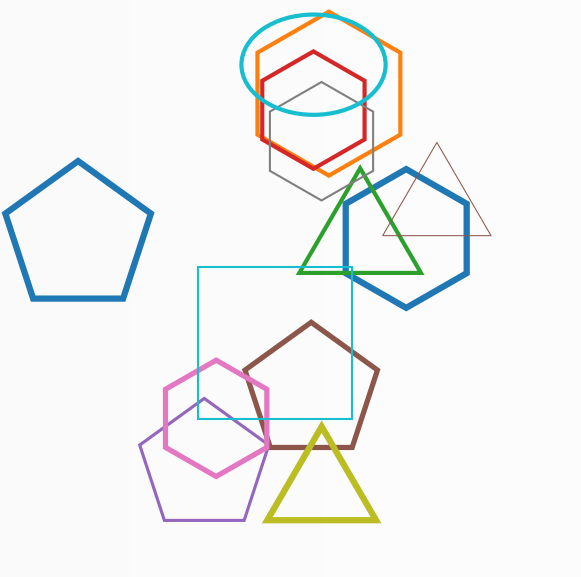[{"shape": "hexagon", "thickness": 3, "radius": 0.6, "center": [0.699, 0.586]}, {"shape": "pentagon", "thickness": 3, "radius": 0.66, "center": [0.134, 0.589]}, {"shape": "hexagon", "thickness": 2, "radius": 0.71, "center": [0.566, 0.837]}, {"shape": "triangle", "thickness": 2, "radius": 0.6, "center": [0.62, 0.587]}, {"shape": "hexagon", "thickness": 2, "radius": 0.51, "center": [0.539, 0.808]}, {"shape": "pentagon", "thickness": 1.5, "radius": 0.58, "center": [0.351, 0.192]}, {"shape": "triangle", "thickness": 0.5, "radius": 0.54, "center": [0.752, 0.645]}, {"shape": "pentagon", "thickness": 2.5, "radius": 0.6, "center": [0.535, 0.321]}, {"shape": "hexagon", "thickness": 2.5, "radius": 0.5, "center": [0.372, 0.275]}, {"shape": "hexagon", "thickness": 1, "radius": 0.51, "center": [0.553, 0.755]}, {"shape": "triangle", "thickness": 3, "radius": 0.54, "center": [0.553, 0.152]}, {"shape": "square", "thickness": 1, "radius": 0.66, "center": [0.473, 0.405]}, {"shape": "oval", "thickness": 2, "radius": 0.62, "center": [0.539, 0.887]}]